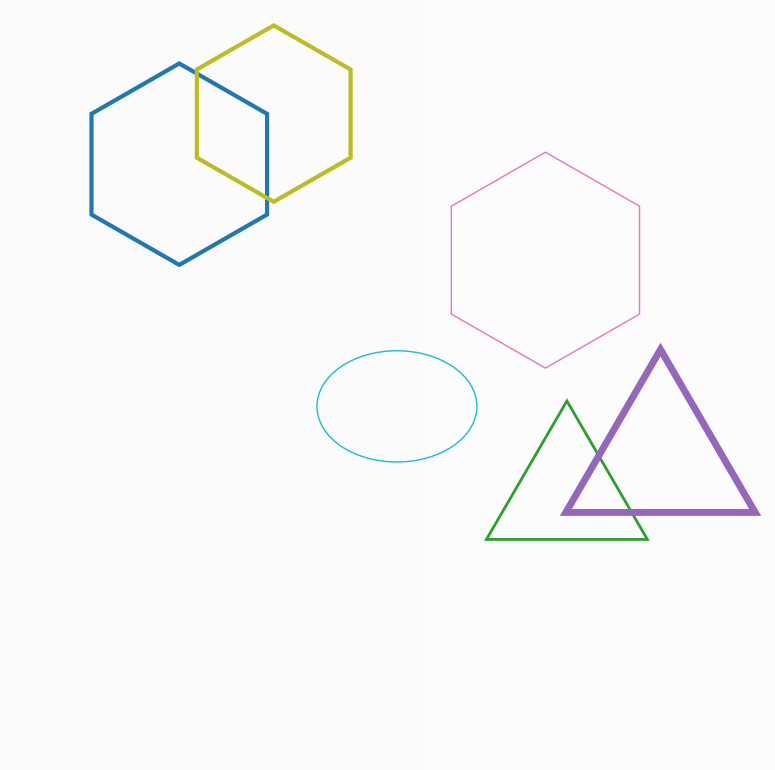[{"shape": "hexagon", "thickness": 1.5, "radius": 0.65, "center": [0.231, 0.787]}, {"shape": "triangle", "thickness": 1, "radius": 0.6, "center": [0.731, 0.359]}, {"shape": "triangle", "thickness": 2.5, "radius": 0.71, "center": [0.852, 0.405]}, {"shape": "hexagon", "thickness": 0.5, "radius": 0.7, "center": [0.704, 0.662]}, {"shape": "hexagon", "thickness": 1.5, "radius": 0.57, "center": [0.353, 0.852]}, {"shape": "oval", "thickness": 0.5, "radius": 0.52, "center": [0.512, 0.472]}]